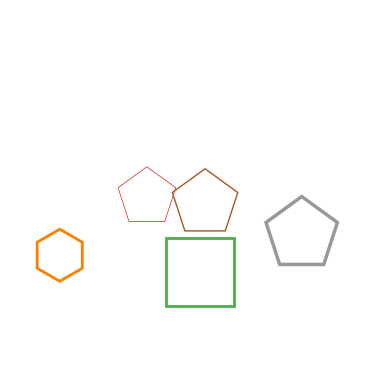[{"shape": "pentagon", "thickness": 0.5, "radius": 0.39, "center": [0.382, 0.488]}, {"shape": "square", "thickness": 2, "radius": 0.44, "center": [0.52, 0.293]}, {"shape": "hexagon", "thickness": 2, "radius": 0.34, "center": [0.155, 0.337]}, {"shape": "pentagon", "thickness": 1, "radius": 0.45, "center": [0.533, 0.472]}, {"shape": "pentagon", "thickness": 2.5, "radius": 0.49, "center": [0.784, 0.392]}]